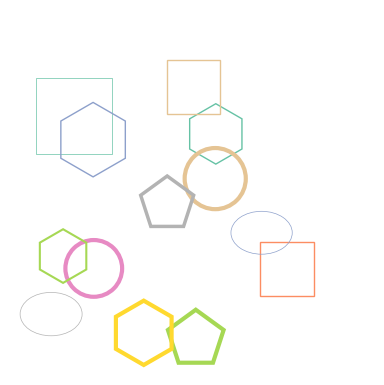[{"shape": "hexagon", "thickness": 1, "radius": 0.39, "center": [0.561, 0.652]}, {"shape": "square", "thickness": 0.5, "radius": 0.5, "center": [0.192, 0.698]}, {"shape": "square", "thickness": 1, "radius": 0.35, "center": [0.745, 0.302]}, {"shape": "hexagon", "thickness": 1, "radius": 0.48, "center": [0.242, 0.637]}, {"shape": "oval", "thickness": 0.5, "radius": 0.4, "center": [0.679, 0.395]}, {"shape": "circle", "thickness": 3, "radius": 0.37, "center": [0.244, 0.303]}, {"shape": "pentagon", "thickness": 3, "radius": 0.38, "center": [0.509, 0.119]}, {"shape": "hexagon", "thickness": 1.5, "radius": 0.35, "center": [0.164, 0.335]}, {"shape": "hexagon", "thickness": 3, "radius": 0.42, "center": [0.373, 0.136]}, {"shape": "circle", "thickness": 3, "radius": 0.4, "center": [0.559, 0.536]}, {"shape": "square", "thickness": 1, "radius": 0.35, "center": [0.502, 0.774]}, {"shape": "pentagon", "thickness": 2.5, "radius": 0.36, "center": [0.434, 0.47]}, {"shape": "oval", "thickness": 0.5, "radius": 0.4, "center": [0.133, 0.184]}]